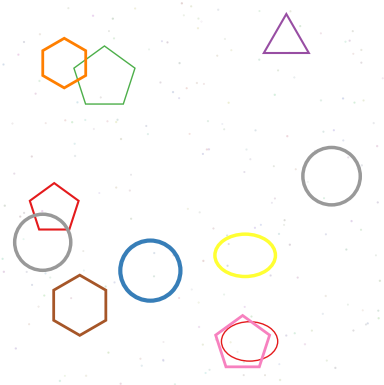[{"shape": "oval", "thickness": 1, "radius": 0.37, "center": [0.648, 0.113]}, {"shape": "pentagon", "thickness": 1.5, "radius": 0.33, "center": [0.141, 0.458]}, {"shape": "circle", "thickness": 3, "radius": 0.39, "center": [0.391, 0.297]}, {"shape": "pentagon", "thickness": 1, "radius": 0.42, "center": [0.271, 0.797]}, {"shape": "triangle", "thickness": 1.5, "radius": 0.34, "center": [0.744, 0.896]}, {"shape": "hexagon", "thickness": 2, "radius": 0.32, "center": [0.167, 0.836]}, {"shape": "oval", "thickness": 2.5, "radius": 0.39, "center": [0.637, 0.337]}, {"shape": "hexagon", "thickness": 2, "radius": 0.39, "center": [0.207, 0.207]}, {"shape": "pentagon", "thickness": 2, "radius": 0.37, "center": [0.63, 0.107]}, {"shape": "circle", "thickness": 2.5, "radius": 0.37, "center": [0.861, 0.542]}, {"shape": "circle", "thickness": 2.5, "radius": 0.36, "center": [0.111, 0.371]}]